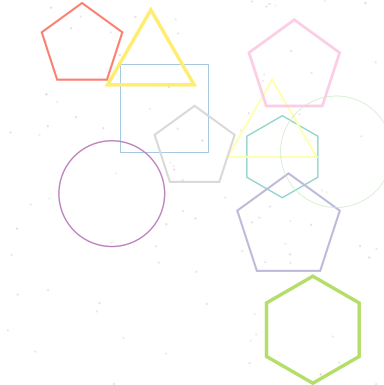[{"shape": "hexagon", "thickness": 1, "radius": 0.53, "center": [0.733, 0.593]}, {"shape": "triangle", "thickness": 1.5, "radius": 0.67, "center": [0.707, 0.659]}, {"shape": "pentagon", "thickness": 1.5, "radius": 0.7, "center": [0.749, 0.41]}, {"shape": "pentagon", "thickness": 1.5, "radius": 0.55, "center": [0.213, 0.882]}, {"shape": "square", "thickness": 0.5, "radius": 0.58, "center": [0.426, 0.72]}, {"shape": "hexagon", "thickness": 2.5, "radius": 0.69, "center": [0.813, 0.144]}, {"shape": "pentagon", "thickness": 2, "radius": 0.62, "center": [0.764, 0.825]}, {"shape": "pentagon", "thickness": 1.5, "radius": 0.55, "center": [0.505, 0.616]}, {"shape": "circle", "thickness": 1, "radius": 0.69, "center": [0.29, 0.497]}, {"shape": "circle", "thickness": 0.5, "radius": 0.72, "center": [0.874, 0.606]}, {"shape": "triangle", "thickness": 2.5, "radius": 0.65, "center": [0.392, 0.845]}]